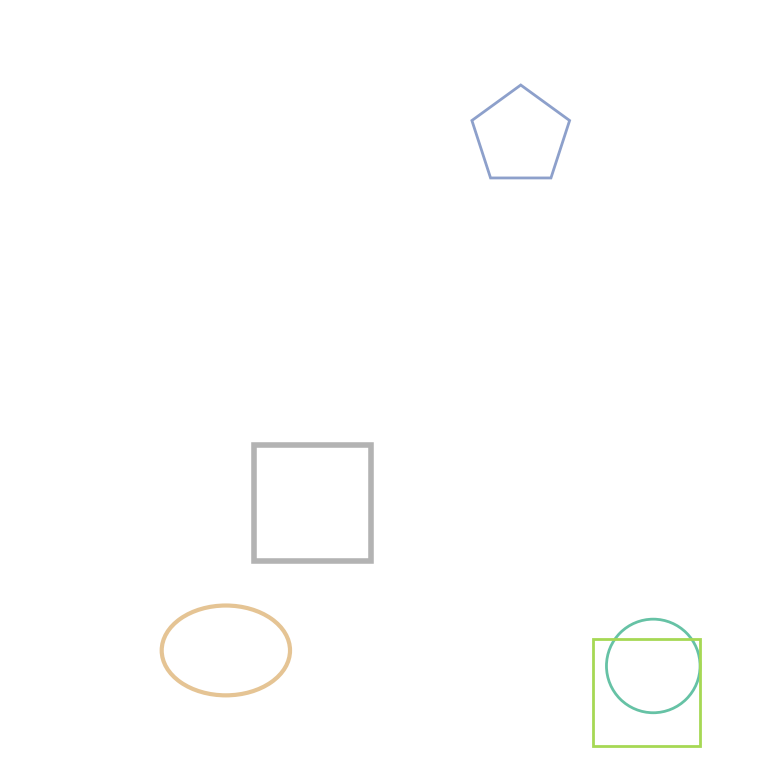[{"shape": "circle", "thickness": 1, "radius": 0.3, "center": [0.848, 0.135]}, {"shape": "pentagon", "thickness": 1, "radius": 0.33, "center": [0.676, 0.823]}, {"shape": "square", "thickness": 1, "radius": 0.35, "center": [0.84, 0.1]}, {"shape": "oval", "thickness": 1.5, "radius": 0.42, "center": [0.293, 0.155]}, {"shape": "square", "thickness": 2, "radius": 0.38, "center": [0.406, 0.346]}]